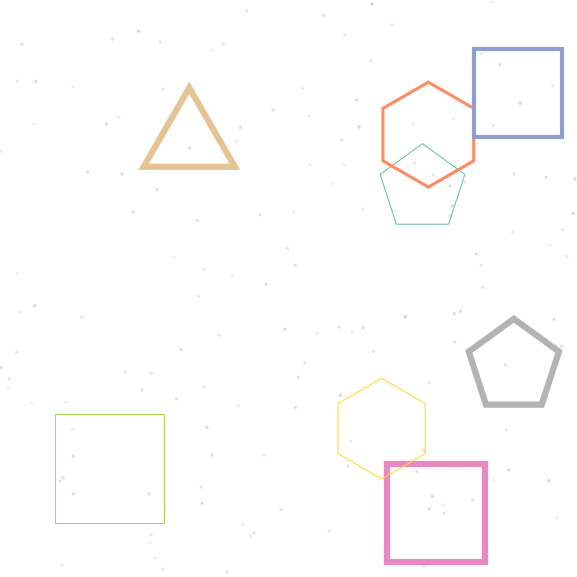[{"shape": "pentagon", "thickness": 0.5, "radius": 0.39, "center": [0.732, 0.673]}, {"shape": "hexagon", "thickness": 1.5, "radius": 0.45, "center": [0.742, 0.766]}, {"shape": "square", "thickness": 2, "radius": 0.38, "center": [0.897, 0.838]}, {"shape": "square", "thickness": 3, "radius": 0.43, "center": [0.755, 0.11]}, {"shape": "square", "thickness": 0.5, "radius": 0.47, "center": [0.189, 0.188]}, {"shape": "hexagon", "thickness": 0.5, "radius": 0.44, "center": [0.661, 0.257]}, {"shape": "triangle", "thickness": 3, "radius": 0.46, "center": [0.328, 0.756]}, {"shape": "pentagon", "thickness": 3, "radius": 0.41, "center": [0.89, 0.365]}]